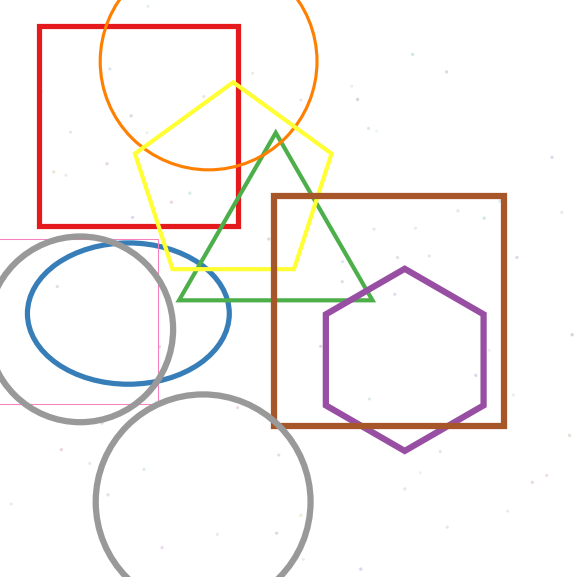[{"shape": "square", "thickness": 2.5, "radius": 0.86, "center": [0.24, 0.781]}, {"shape": "oval", "thickness": 2.5, "radius": 0.87, "center": [0.222, 0.456]}, {"shape": "triangle", "thickness": 2, "radius": 0.97, "center": [0.477, 0.576]}, {"shape": "hexagon", "thickness": 3, "radius": 0.79, "center": [0.701, 0.376]}, {"shape": "circle", "thickness": 1.5, "radius": 0.94, "center": [0.361, 0.893]}, {"shape": "pentagon", "thickness": 2, "radius": 0.89, "center": [0.404, 0.678]}, {"shape": "square", "thickness": 3, "radius": 1.0, "center": [0.673, 0.46]}, {"shape": "square", "thickness": 0.5, "radius": 0.72, "center": [0.131, 0.443]}, {"shape": "circle", "thickness": 3, "radius": 0.93, "center": [0.352, 0.13]}, {"shape": "circle", "thickness": 3, "radius": 0.8, "center": [0.139, 0.429]}]